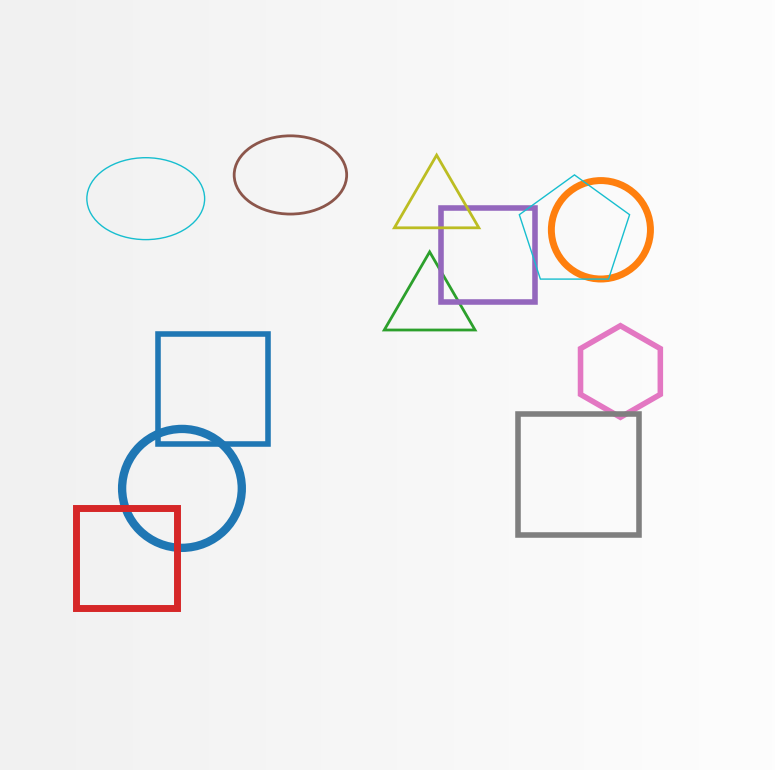[{"shape": "square", "thickness": 2, "radius": 0.36, "center": [0.275, 0.495]}, {"shape": "circle", "thickness": 3, "radius": 0.39, "center": [0.235, 0.366]}, {"shape": "circle", "thickness": 2.5, "radius": 0.32, "center": [0.775, 0.702]}, {"shape": "triangle", "thickness": 1, "radius": 0.34, "center": [0.554, 0.605]}, {"shape": "square", "thickness": 2.5, "radius": 0.33, "center": [0.163, 0.275]}, {"shape": "square", "thickness": 2, "radius": 0.3, "center": [0.63, 0.669]}, {"shape": "oval", "thickness": 1, "radius": 0.36, "center": [0.375, 0.773]}, {"shape": "hexagon", "thickness": 2, "radius": 0.3, "center": [0.801, 0.518]}, {"shape": "square", "thickness": 2, "radius": 0.39, "center": [0.747, 0.383]}, {"shape": "triangle", "thickness": 1, "radius": 0.31, "center": [0.563, 0.736]}, {"shape": "pentagon", "thickness": 0.5, "radius": 0.37, "center": [0.741, 0.698]}, {"shape": "oval", "thickness": 0.5, "radius": 0.38, "center": [0.188, 0.742]}]